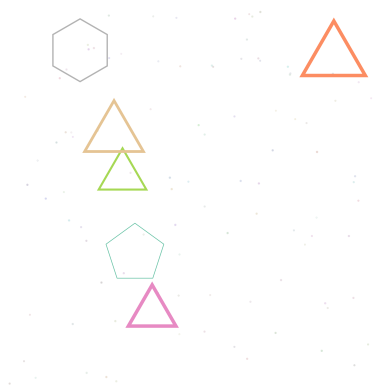[{"shape": "pentagon", "thickness": 0.5, "radius": 0.39, "center": [0.35, 0.341]}, {"shape": "triangle", "thickness": 2.5, "radius": 0.47, "center": [0.867, 0.851]}, {"shape": "triangle", "thickness": 2.5, "radius": 0.36, "center": [0.395, 0.189]}, {"shape": "triangle", "thickness": 1.5, "radius": 0.36, "center": [0.318, 0.543]}, {"shape": "triangle", "thickness": 2, "radius": 0.44, "center": [0.296, 0.651]}, {"shape": "hexagon", "thickness": 1, "radius": 0.41, "center": [0.208, 0.869]}]